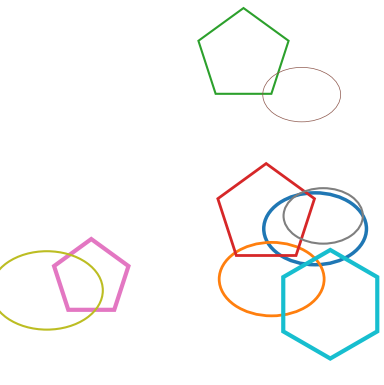[{"shape": "oval", "thickness": 2.5, "radius": 0.67, "center": [0.818, 0.406]}, {"shape": "oval", "thickness": 2, "radius": 0.68, "center": [0.706, 0.275]}, {"shape": "pentagon", "thickness": 1.5, "radius": 0.62, "center": [0.632, 0.856]}, {"shape": "pentagon", "thickness": 2, "radius": 0.66, "center": [0.691, 0.443]}, {"shape": "oval", "thickness": 0.5, "radius": 0.51, "center": [0.784, 0.754]}, {"shape": "pentagon", "thickness": 3, "radius": 0.51, "center": [0.237, 0.278]}, {"shape": "oval", "thickness": 1.5, "radius": 0.51, "center": [0.839, 0.439]}, {"shape": "oval", "thickness": 1.5, "radius": 0.73, "center": [0.122, 0.246]}, {"shape": "hexagon", "thickness": 3, "radius": 0.7, "center": [0.858, 0.21]}]